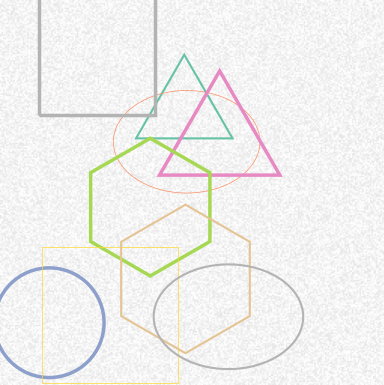[{"shape": "triangle", "thickness": 1.5, "radius": 0.72, "center": [0.479, 0.713]}, {"shape": "oval", "thickness": 0.5, "radius": 0.95, "center": [0.485, 0.632]}, {"shape": "circle", "thickness": 2.5, "radius": 0.71, "center": [0.128, 0.162]}, {"shape": "triangle", "thickness": 2.5, "radius": 0.9, "center": [0.571, 0.635]}, {"shape": "hexagon", "thickness": 2.5, "radius": 0.89, "center": [0.39, 0.462]}, {"shape": "square", "thickness": 0.5, "radius": 0.88, "center": [0.285, 0.182]}, {"shape": "hexagon", "thickness": 1.5, "radius": 0.96, "center": [0.482, 0.275]}, {"shape": "oval", "thickness": 1.5, "radius": 0.97, "center": [0.593, 0.177]}, {"shape": "square", "thickness": 2.5, "radius": 0.75, "center": [0.253, 0.853]}]